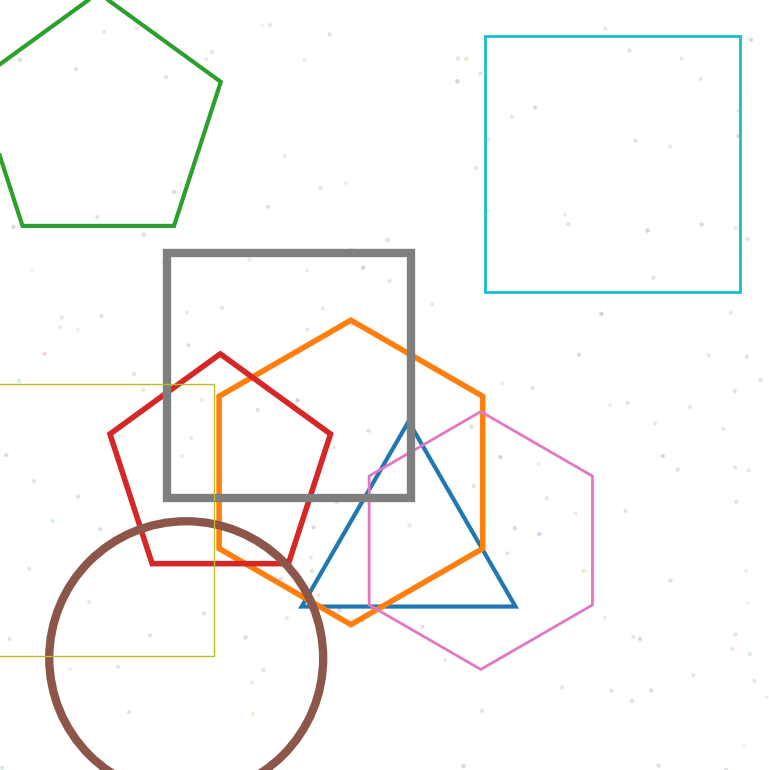[{"shape": "triangle", "thickness": 1.5, "radius": 0.8, "center": [0.531, 0.292]}, {"shape": "hexagon", "thickness": 2, "radius": 0.99, "center": [0.456, 0.386]}, {"shape": "pentagon", "thickness": 1.5, "radius": 0.84, "center": [0.128, 0.842]}, {"shape": "pentagon", "thickness": 2, "radius": 0.75, "center": [0.286, 0.39]}, {"shape": "circle", "thickness": 3, "radius": 0.89, "center": [0.242, 0.145]}, {"shape": "hexagon", "thickness": 1, "radius": 0.84, "center": [0.624, 0.298]}, {"shape": "square", "thickness": 3, "radius": 0.79, "center": [0.375, 0.513]}, {"shape": "square", "thickness": 0.5, "radius": 0.88, "center": [0.101, 0.325]}, {"shape": "square", "thickness": 1, "radius": 0.83, "center": [0.795, 0.787]}]